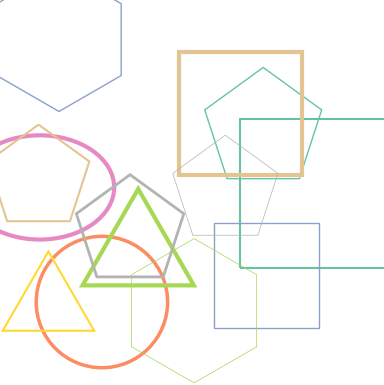[{"shape": "pentagon", "thickness": 1, "radius": 0.8, "center": [0.684, 0.665]}, {"shape": "square", "thickness": 1.5, "radius": 0.97, "center": [0.817, 0.496]}, {"shape": "circle", "thickness": 2.5, "radius": 0.85, "center": [0.265, 0.216]}, {"shape": "hexagon", "thickness": 1, "radius": 0.93, "center": [0.153, 0.897]}, {"shape": "square", "thickness": 1, "radius": 0.68, "center": [0.692, 0.285]}, {"shape": "oval", "thickness": 3, "radius": 0.97, "center": [0.103, 0.513]}, {"shape": "hexagon", "thickness": 0.5, "radius": 0.94, "center": [0.504, 0.193]}, {"shape": "triangle", "thickness": 3, "radius": 0.83, "center": [0.359, 0.342]}, {"shape": "triangle", "thickness": 1.5, "radius": 0.69, "center": [0.126, 0.209]}, {"shape": "pentagon", "thickness": 1.5, "radius": 0.69, "center": [0.1, 0.538]}, {"shape": "square", "thickness": 3, "radius": 0.8, "center": [0.625, 0.705]}, {"shape": "pentagon", "thickness": 2, "radius": 0.73, "center": [0.338, 0.4]}, {"shape": "pentagon", "thickness": 0.5, "radius": 0.72, "center": [0.585, 0.505]}]